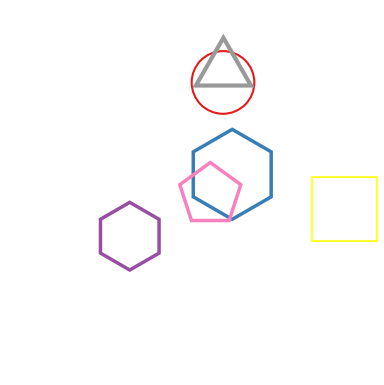[{"shape": "circle", "thickness": 1.5, "radius": 0.41, "center": [0.579, 0.786]}, {"shape": "hexagon", "thickness": 2.5, "radius": 0.58, "center": [0.603, 0.547]}, {"shape": "hexagon", "thickness": 2.5, "radius": 0.44, "center": [0.337, 0.387]}, {"shape": "square", "thickness": 1.5, "radius": 0.42, "center": [0.895, 0.457]}, {"shape": "pentagon", "thickness": 2.5, "radius": 0.42, "center": [0.546, 0.495]}, {"shape": "triangle", "thickness": 3, "radius": 0.41, "center": [0.58, 0.819]}]